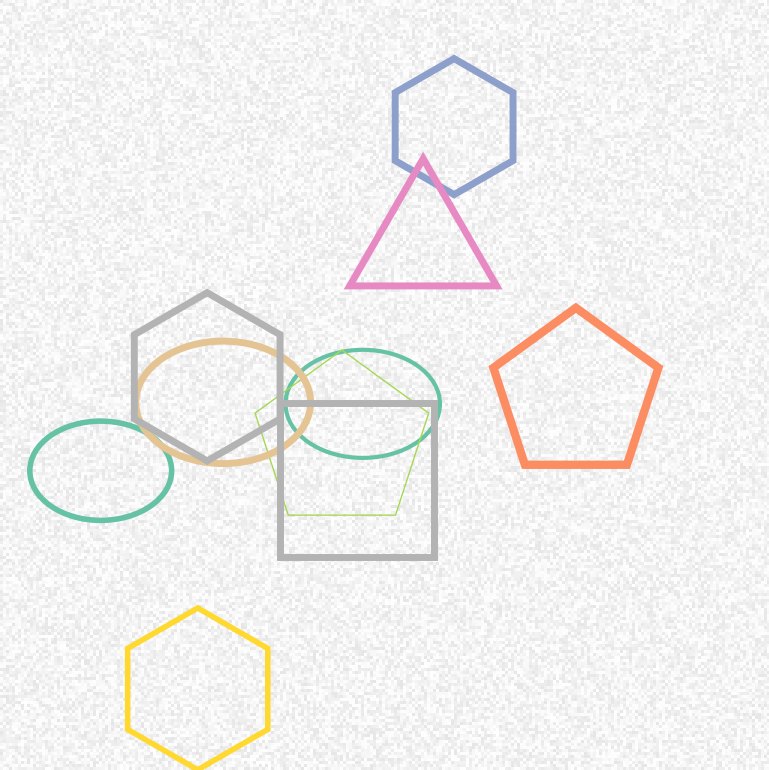[{"shape": "oval", "thickness": 2, "radius": 0.46, "center": [0.131, 0.389]}, {"shape": "oval", "thickness": 1.5, "radius": 0.5, "center": [0.471, 0.476]}, {"shape": "pentagon", "thickness": 3, "radius": 0.56, "center": [0.748, 0.488]}, {"shape": "hexagon", "thickness": 2.5, "radius": 0.44, "center": [0.59, 0.836]}, {"shape": "triangle", "thickness": 2.5, "radius": 0.55, "center": [0.55, 0.684]}, {"shape": "pentagon", "thickness": 0.5, "radius": 0.59, "center": [0.444, 0.427]}, {"shape": "hexagon", "thickness": 2, "radius": 0.53, "center": [0.257, 0.105]}, {"shape": "oval", "thickness": 2.5, "radius": 0.57, "center": [0.29, 0.477]}, {"shape": "square", "thickness": 2.5, "radius": 0.5, "center": [0.464, 0.377]}, {"shape": "hexagon", "thickness": 2.5, "radius": 0.55, "center": [0.269, 0.511]}]